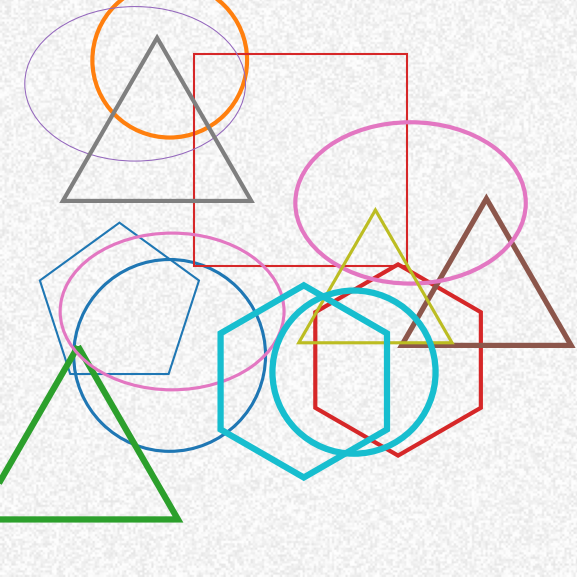[{"shape": "circle", "thickness": 1.5, "radius": 0.83, "center": [0.294, 0.384]}, {"shape": "pentagon", "thickness": 1, "radius": 0.72, "center": [0.207, 0.469]}, {"shape": "circle", "thickness": 2, "radius": 0.67, "center": [0.294, 0.895]}, {"shape": "triangle", "thickness": 3, "radius": 1.0, "center": [0.135, 0.2]}, {"shape": "hexagon", "thickness": 2, "radius": 0.83, "center": [0.689, 0.376]}, {"shape": "square", "thickness": 1, "radius": 0.92, "center": [0.52, 0.722]}, {"shape": "oval", "thickness": 0.5, "radius": 0.96, "center": [0.234, 0.854]}, {"shape": "triangle", "thickness": 2.5, "radius": 0.85, "center": [0.842, 0.486]}, {"shape": "oval", "thickness": 2, "radius": 1.0, "center": [0.711, 0.648]}, {"shape": "oval", "thickness": 1.5, "radius": 0.97, "center": [0.298, 0.46]}, {"shape": "triangle", "thickness": 2, "radius": 0.94, "center": [0.272, 0.745]}, {"shape": "triangle", "thickness": 1.5, "radius": 0.77, "center": [0.65, 0.482]}, {"shape": "hexagon", "thickness": 3, "radius": 0.83, "center": [0.526, 0.339]}, {"shape": "circle", "thickness": 3, "radius": 0.71, "center": [0.613, 0.355]}]